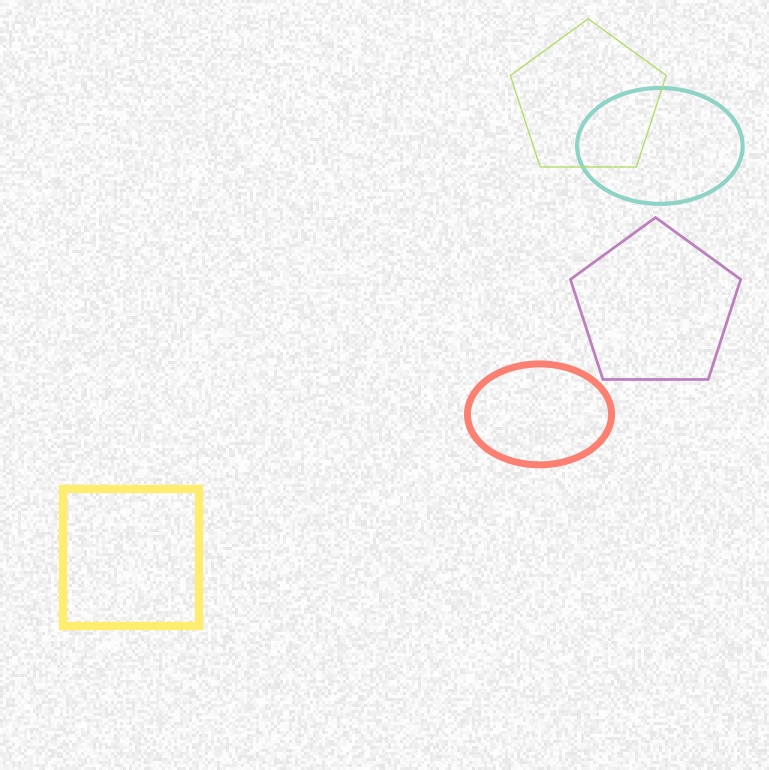[{"shape": "oval", "thickness": 1.5, "radius": 0.54, "center": [0.857, 0.811]}, {"shape": "oval", "thickness": 2.5, "radius": 0.47, "center": [0.701, 0.462]}, {"shape": "pentagon", "thickness": 0.5, "radius": 0.53, "center": [0.764, 0.869]}, {"shape": "pentagon", "thickness": 1, "radius": 0.58, "center": [0.851, 0.601]}, {"shape": "square", "thickness": 3, "radius": 0.44, "center": [0.17, 0.276]}]